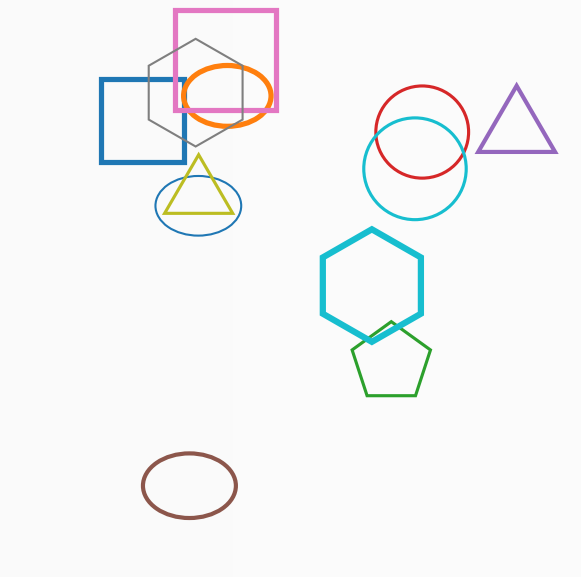[{"shape": "square", "thickness": 2.5, "radius": 0.36, "center": [0.245, 0.791]}, {"shape": "oval", "thickness": 1, "radius": 0.37, "center": [0.341, 0.643]}, {"shape": "oval", "thickness": 2.5, "radius": 0.38, "center": [0.391, 0.833]}, {"shape": "pentagon", "thickness": 1.5, "radius": 0.35, "center": [0.673, 0.371]}, {"shape": "circle", "thickness": 1.5, "radius": 0.4, "center": [0.726, 0.77]}, {"shape": "triangle", "thickness": 2, "radius": 0.38, "center": [0.889, 0.774]}, {"shape": "oval", "thickness": 2, "radius": 0.4, "center": [0.326, 0.158]}, {"shape": "square", "thickness": 2.5, "radius": 0.43, "center": [0.388, 0.896]}, {"shape": "hexagon", "thickness": 1, "radius": 0.47, "center": [0.337, 0.839]}, {"shape": "triangle", "thickness": 1.5, "radius": 0.34, "center": [0.342, 0.664]}, {"shape": "circle", "thickness": 1.5, "radius": 0.44, "center": [0.714, 0.707]}, {"shape": "hexagon", "thickness": 3, "radius": 0.49, "center": [0.64, 0.505]}]